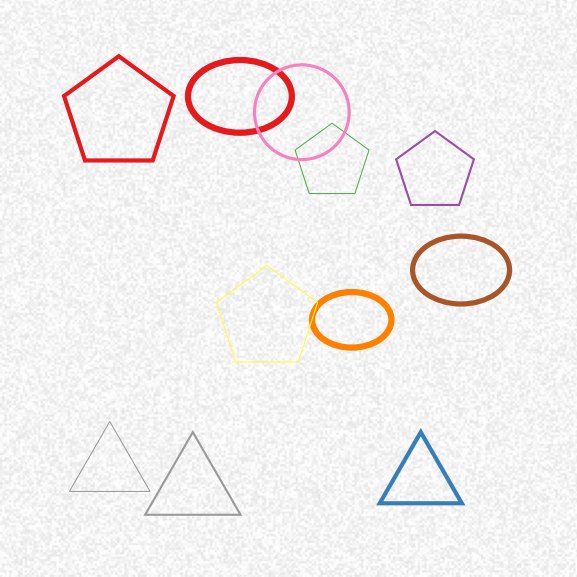[{"shape": "oval", "thickness": 3, "radius": 0.45, "center": [0.415, 0.832]}, {"shape": "pentagon", "thickness": 2, "radius": 0.5, "center": [0.206, 0.802]}, {"shape": "triangle", "thickness": 2, "radius": 0.41, "center": [0.729, 0.169]}, {"shape": "pentagon", "thickness": 0.5, "radius": 0.34, "center": [0.575, 0.718]}, {"shape": "pentagon", "thickness": 1, "radius": 0.35, "center": [0.753, 0.701]}, {"shape": "oval", "thickness": 3, "radius": 0.34, "center": [0.609, 0.445]}, {"shape": "pentagon", "thickness": 0.5, "radius": 0.46, "center": [0.462, 0.447]}, {"shape": "oval", "thickness": 2.5, "radius": 0.42, "center": [0.798, 0.531]}, {"shape": "circle", "thickness": 1.5, "radius": 0.41, "center": [0.523, 0.805]}, {"shape": "triangle", "thickness": 1, "radius": 0.48, "center": [0.334, 0.155]}, {"shape": "triangle", "thickness": 0.5, "radius": 0.4, "center": [0.19, 0.189]}]